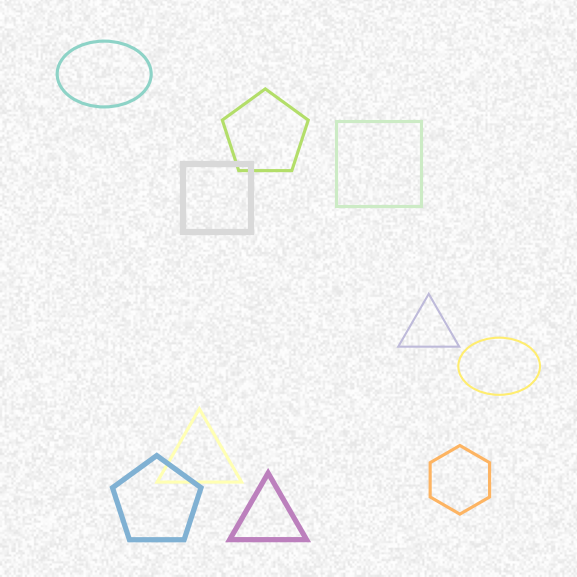[{"shape": "oval", "thickness": 1.5, "radius": 0.41, "center": [0.18, 0.871]}, {"shape": "triangle", "thickness": 1.5, "radius": 0.42, "center": [0.345, 0.207]}, {"shape": "triangle", "thickness": 1, "radius": 0.3, "center": [0.742, 0.429]}, {"shape": "pentagon", "thickness": 2.5, "radius": 0.4, "center": [0.271, 0.13]}, {"shape": "hexagon", "thickness": 1.5, "radius": 0.3, "center": [0.796, 0.168]}, {"shape": "pentagon", "thickness": 1.5, "radius": 0.39, "center": [0.459, 0.767]}, {"shape": "square", "thickness": 3, "radius": 0.29, "center": [0.376, 0.656]}, {"shape": "triangle", "thickness": 2.5, "radius": 0.38, "center": [0.464, 0.103]}, {"shape": "square", "thickness": 1.5, "radius": 0.37, "center": [0.655, 0.716]}, {"shape": "oval", "thickness": 1, "radius": 0.35, "center": [0.864, 0.365]}]